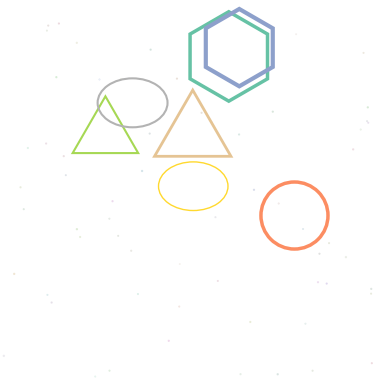[{"shape": "hexagon", "thickness": 2.5, "radius": 0.58, "center": [0.594, 0.853]}, {"shape": "circle", "thickness": 2.5, "radius": 0.44, "center": [0.765, 0.44]}, {"shape": "hexagon", "thickness": 3, "radius": 0.5, "center": [0.622, 0.876]}, {"shape": "triangle", "thickness": 1.5, "radius": 0.49, "center": [0.274, 0.652]}, {"shape": "oval", "thickness": 1, "radius": 0.45, "center": [0.502, 0.516]}, {"shape": "triangle", "thickness": 2, "radius": 0.57, "center": [0.501, 0.651]}, {"shape": "oval", "thickness": 1.5, "radius": 0.45, "center": [0.344, 0.733]}]